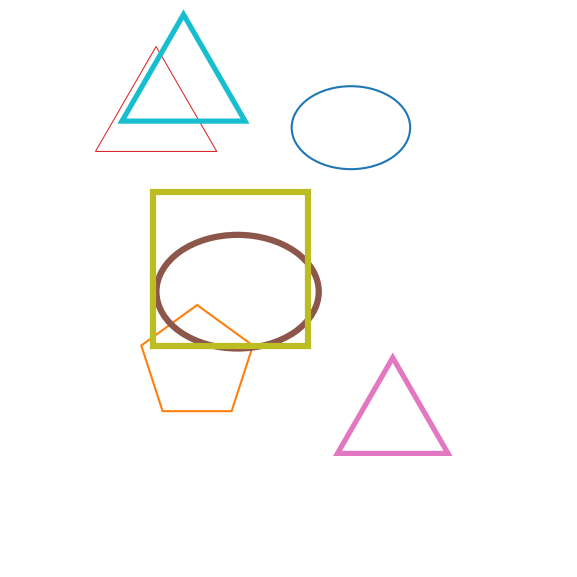[{"shape": "oval", "thickness": 1, "radius": 0.51, "center": [0.608, 0.778]}, {"shape": "pentagon", "thickness": 1, "radius": 0.51, "center": [0.341, 0.369]}, {"shape": "triangle", "thickness": 0.5, "radius": 0.61, "center": [0.27, 0.798]}, {"shape": "oval", "thickness": 3, "radius": 0.7, "center": [0.411, 0.494]}, {"shape": "triangle", "thickness": 2.5, "radius": 0.55, "center": [0.68, 0.269]}, {"shape": "square", "thickness": 3, "radius": 0.67, "center": [0.399, 0.533]}, {"shape": "triangle", "thickness": 2.5, "radius": 0.62, "center": [0.318, 0.851]}]